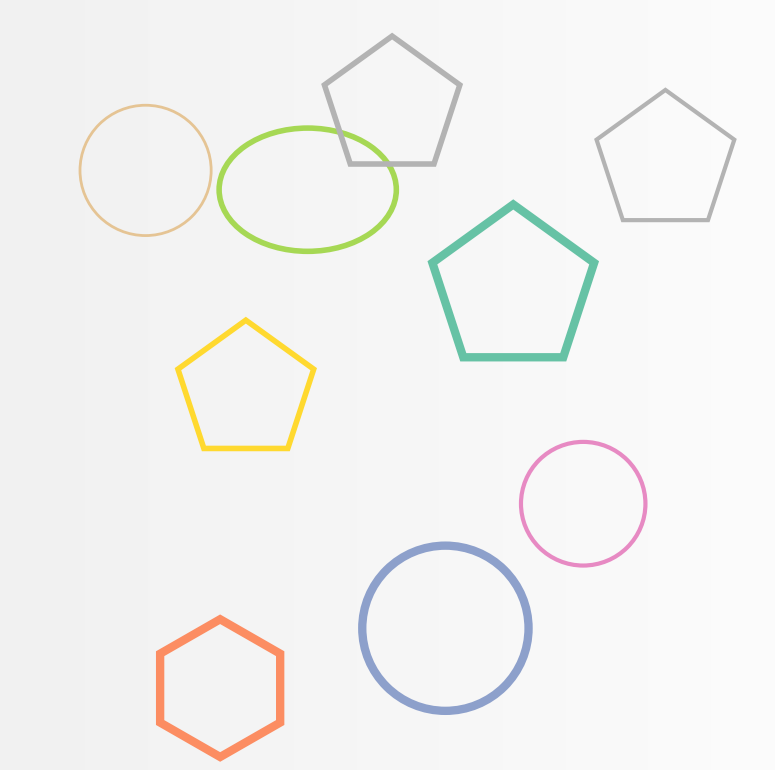[{"shape": "pentagon", "thickness": 3, "radius": 0.55, "center": [0.662, 0.625]}, {"shape": "hexagon", "thickness": 3, "radius": 0.45, "center": [0.284, 0.106]}, {"shape": "circle", "thickness": 3, "radius": 0.54, "center": [0.575, 0.184]}, {"shape": "circle", "thickness": 1.5, "radius": 0.4, "center": [0.753, 0.346]}, {"shape": "oval", "thickness": 2, "radius": 0.57, "center": [0.397, 0.754]}, {"shape": "pentagon", "thickness": 2, "radius": 0.46, "center": [0.317, 0.492]}, {"shape": "circle", "thickness": 1, "radius": 0.42, "center": [0.188, 0.779]}, {"shape": "pentagon", "thickness": 1.5, "radius": 0.47, "center": [0.859, 0.79]}, {"shape": "pentagon", "thickness": 2, "radius": 0.46, "center": [0.506, 0.861]}]